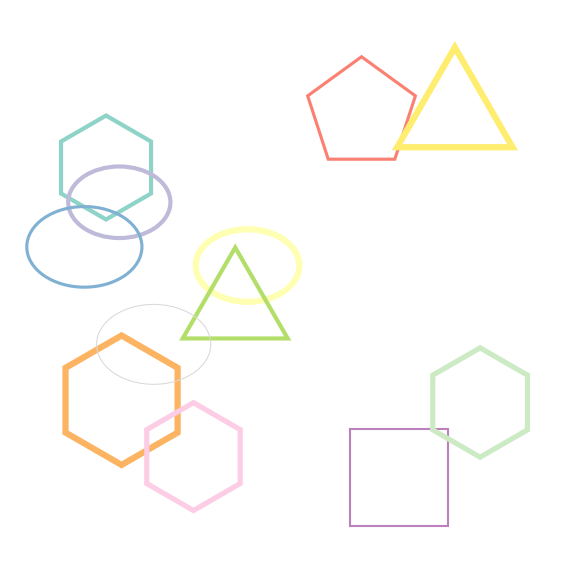[{"shape": "hexagon", "thickness": 2, "radius": 0.45, "center": [0.184, 0.709]}, {"shape": "oval", "thickness": 3, "radius": 0.45, "center": [0.429, 0.539]}, {"shape": "oval", "thickness": 2, "radius": 0.44, "center": [0.207, 0.649]}, {"shape": "pentagon", "thickness": 1.5, "radius": 0.49, "center": [0.626, 0.803]}, {"shape": "oval", "thickness": 1.5, "radius": 0.5, "center": [0.146, 0.572]}, {"shape": "hexagon", "thickness": 3, "radius": 0.56, "center": [0.211, 0.306]}, {"shape": "triangle", "thickness": 2, "radius": 0.52, "center": [0.407, 0.466]}, {"shape": "hexagon", "thickness": 2.5, "radius": 0.47, "center": [0.335, 0.209]}, {"shape": "oval", "thickness": 0.5, "radius": 0.49, "center": [0.266, 0.403]}, {"shape": "square", "thickness": 1, "radius": 0.42, "center": [0.691, 0.172]}, {"shape": "hexagon", "thickness": 2.5, "radius": 0.47, "center": [0.831, 0.302]}, {"shape": "triangle", "thickness": 3, "radius": 0.58, "center": [0.788, 0.802]}]